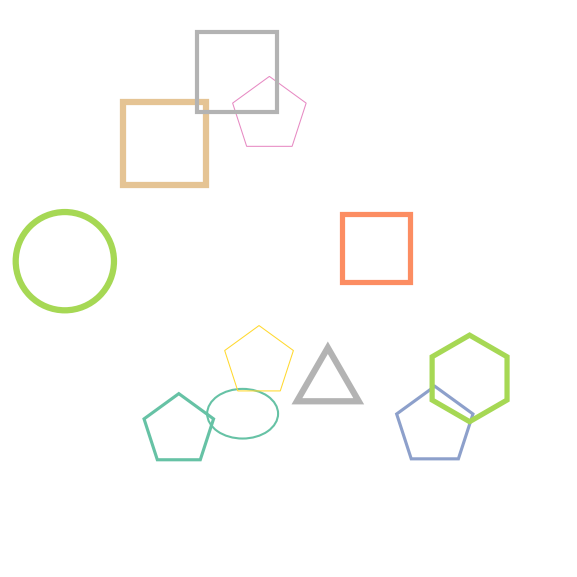[{"shape": "pentagon", "thickness": 1.5, "radius": 0.32, "center": [0.31, 0.254]}, {"shape": "oval", "thickness": 1, "radius": 0.31, "center": [0.42, 0.283]}, {"shape": "square", "thickness": 2.5, "radius": 0.29, "center": [0.651, 0.569]}, {"shape": "pentagon", "thickness": 1.5, "radius": 0.35, "center": [0.753, 0.261]}, {"shape": "pentagon", "thickness": 0.5, "radius": 0.33, "center": [0.466, 0.8]}, {"shape": "circle", "thickness": 3, "radius": 0.43, "center": [0.112, 0.547]}, {"shape": "hexagon", "thickness": 2.5, "radius": 0.37, "center": [0.813, 0.344]}, {"shape": "pentagon", "thickness": 0.5, "radius": 0.31, "center": [0.449, 0.373]}, {"shape": "square", "thickness": 3, "radius": 0.36, "center": [0.284, 0.751]}, {"shape": "triangle", "thickness": 3, "radius": 0.31, "center": [0.568, 0.335]}, {"shape": "square", "thickness": 2, "radius": 0.35, "center": [0.41, 0.874]}]